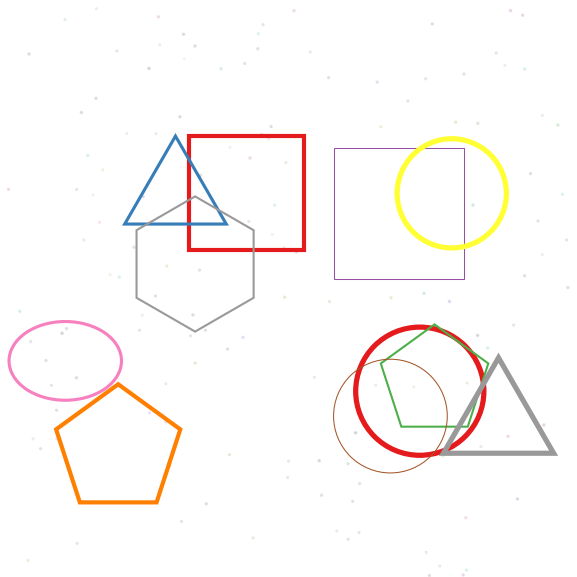[{"shape": "circle", "thickness": 2.5, "radius": 0.55, "center": [0.727, 0.322]}, {"shape": "square", "thickness": 2, "radius": 0.5, "center": [0.427, 0.665]}, {"shape": "triangle", "thickness": 1.5, "radius": 0.51, "center": [0.304, 0.662]}, {"shape": "pentagon", "thickness": 1, "radius": 0.49, "center": [0.752, 0.339]}, {"shape": "square", "thickness": 0.5, "radius": 0.56, "center": [0.691, 0.63]}, {"shape": "pentagon", "thickness": 2, "radius": 0.57, "center": [0.205, 0.221]}, {"shape": "circle", "thickness": 2.5, "radius": 0.47, "center": [0.782, 0.664]}, {"shape": "circle", "thickness": 0.5, "radius": 0.49, "center": [0.676, 0.279]}, {"shape": "oval", "thickness": 1.5, "radius": 0.49, "center": [0.113, 0.374]}, {"shape": "hexagon", "thickness": 1, "radius": 0.59, "center": [0.338, 0.542]}, {"shape": "triangle", "thickness": 2.5, "radius": 0.55, "center": [0.863, 0.269]}]